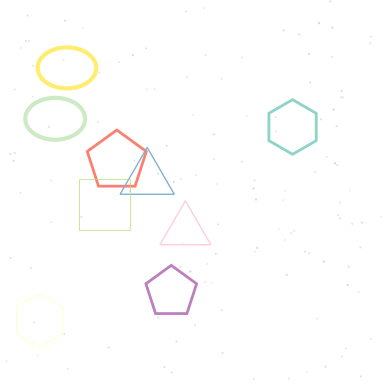[{"shape": "hexagon", "thickness": 2, "radius": 0.35, "center": [0.76, 0.67]}, {"shape": "hexagon", "thickness": 0.5, "radius": 0.35, "center": [0.103, 0.168]}, {"shape": "pentagon", "thickness": 2, "radius": 0.4, "center": [0.303, 0.582]}, {"shape": "triangle", "thickness": 1, "radius": 0.41, "center": [0.382, 0.536]}, {"shape": "square", "thickness": 0.5, "radius": 0.33, "center": [0.27, 0.468]}, {"shape": "triangle", "thickness": 1, "radius": 0.38, "center": [0.482, 0.402]}, {"shape": "pentagon", "thickness": 2, "radius": 0.35, "center": [0.445, 0.242]}, {"shape": "oval", "thickness": 3, "radius": 0.39, "center": [0.143, 0.691]}, {"shape": "oval", "thickness": 3, "radius": 0.38, "center": [0.174, 0.824]}]